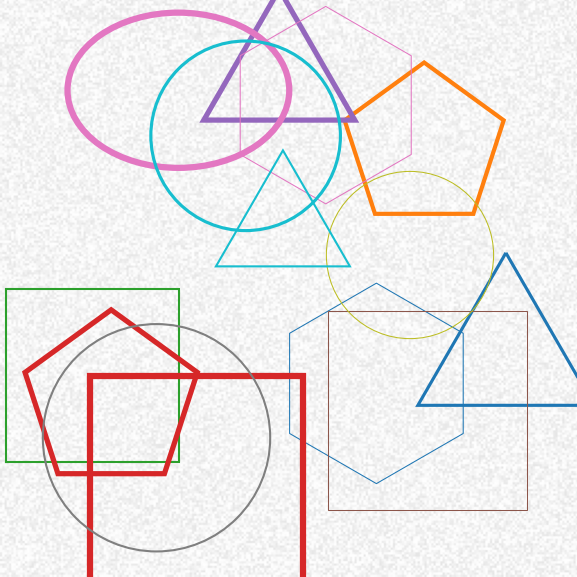[{"shape": "triangle", "thickness": 1.5, "radius": 0.88, "center": [0.876, 0.385]}, {"shape": "hexagon", "thickness": 0.5, "radius": 0.87, "center": [0.652, 0.335]}, {"shape": "pentagon", "thickness": 2, "radius": 0.72, "center": [0.734, 0.746]}, {"shape": "square", "thickness": 1, "radius": 0.75, "center": [0.161, 0.349]}, {"shape": "square", "thickness": 3, "radius": 0.92, "center": [0.34, 0.164]}, {"shape": "pentagon", "thickness": 2.5, "radius": 0.78, "center": [0.193, 0.306]}, {"shape": "triangle", "thickness": 2.5, "radius": 0.75, "center": [0.484, 0.867]}, {"shape": "square", "thickness": 0.5, "radius": 0.86, "center": [0.74, 0.289]}, {"shape": "hexagon", "thickness": 0.5, "radius": 0.85, "center": [0.564, 0.817]}, {"shape": "oval", "thickness": 3, "radius": 0.96, "center": [0.309, 0.843]}, {"shape": "circle", "thickness": 1, "radius": 0.98, "center": [0.271, 0.241]}, {"shape": "circle", "thickness": 0.5, "radius": 0.72, "center": [0.71, 0.558]}, {"shape": "circle", "thickness": 1.5, "radius": 0.82, "center": [0.425, 0.764]}, {"shape": "triangle", "thickness": 1, "radius": 0.67, "center": [0.49, 0.605]}]